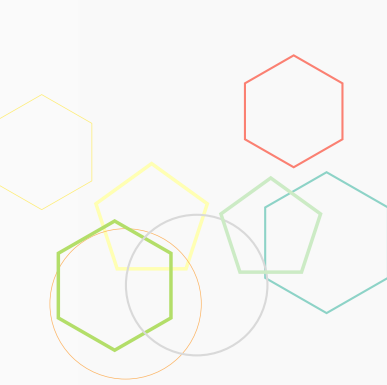[{"shape": "hexagon", "thickness": 1.5, "radius": 0.91, "center": [0.843, 0.37]}, {"shape": "pentagon", "thickness": 2.5, "radius": 0.76, "center": [0.391, 0.424]}, {"shape": "hexagon", "thickness": 1.5, "radius": 0.73, "center": [0.758, 0.711]}, {"shape": "circle", "thickness": 0.5, "radius": 0.98, "center": [0.324, 0.211]}, {"shape": "hexagon", "thickness": 2.5, "radius": 0.84, "center": [0.296, 0.258]}, {"shape": "circle", "thickness": 1.5, "radius": 0.91, "center": [0.508, 0.26]}, {"shape": "pentagon", "thickness": 2.5, "radius": 0.68, "center": [0.699, 0.403]}, {"shape": "hexagon", "thickness": 0.5, "radius": 0.75, "center": [0.108, 0.605]}]